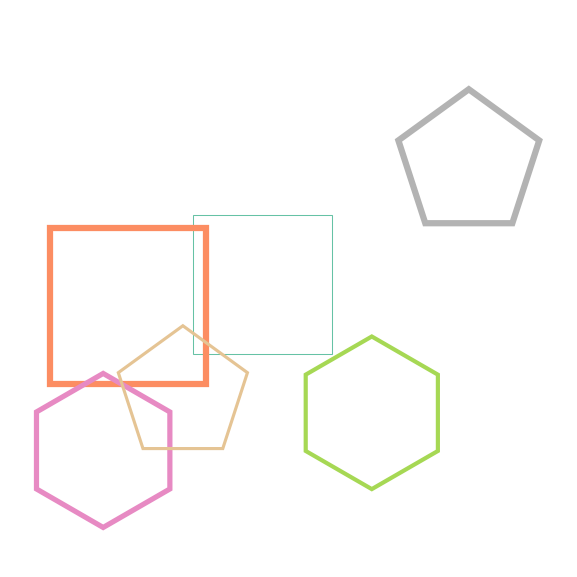[{"shape": "square", "thickness": 0.5, "radius": 0.6, "center": [0.454, 0.506]}, {"shape": "square", "thickness": 3, "radius": 0.68, "center": [0.221, 0.469]}, {"shape": "hexagon", "thickness": 2.5, "radius": 0.67, "center": [0.179, 0.219]}, {"shape": "hexagon", "thickness": 2, "radius": 0.66, "center": [0.644, 0.284]}, {"shape": "pentagon", "thickness": 1.5, "radius": 0.59, "center": [0.317, 0.317]}, {"shape": "pentagon", "thickness": 3, "radius": 0.64, "center": [0.812, 0.716]}]